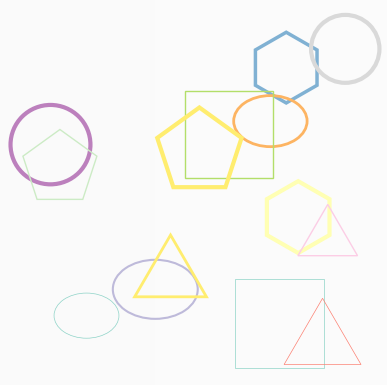[{"shape": "oval", "thickness": 0.5, "radius": 0.42, "center": [0.223, 0.18]}, {"shape": "square", "thickness": 0.5, "radius": 0.57, "center": [0.722, 0.16]}, {"shape": "hexagon", "thickness": 3, "radius": 0.47, "center": [0.77, 0.436]}, {"shape": "oval", "thickness": 1.5, "radius": 0.55, "center": [0.401, 0.249]}, {"shape": "triangle", "thickness": 0.5, "radius": 0.57, "center": [0.832, 0.111]}, {"shape": "hexagon", "thickness": 2.5, "radius": 0.46, "center": [0.739, 0.824]}, {"shape": "oval", "thickness": 2, "radius": 0.47, "center": [0.698, 0.685]}, {"shape": "square", "thickness": 1, "radius": 0.57, "center": [0.592, 0.651]}, {"shape": "triangle", "thickness": 1, "radius": 0.44, "center": [0.846, 0.38]}, {"shape": "circle", "thickness": 3, "radius": 0.44, "center": [0.891, 0.873]}, {"shape": "circle", "thickness": 3, "radius": 0.52, "center": [0.13, 0.624]}, {"shape": "pentagon", "thickness": 1, "radius": 0.5, "center": [0.155, 0.563]}, {"shape": "pentagon", "thickness": 3, "radius": 0.57, "center": [0.515, 0.606]}, {"shape": "triangle", "thickness": 2, "radius": 0.53, "center": [0.44, 0.283]}]